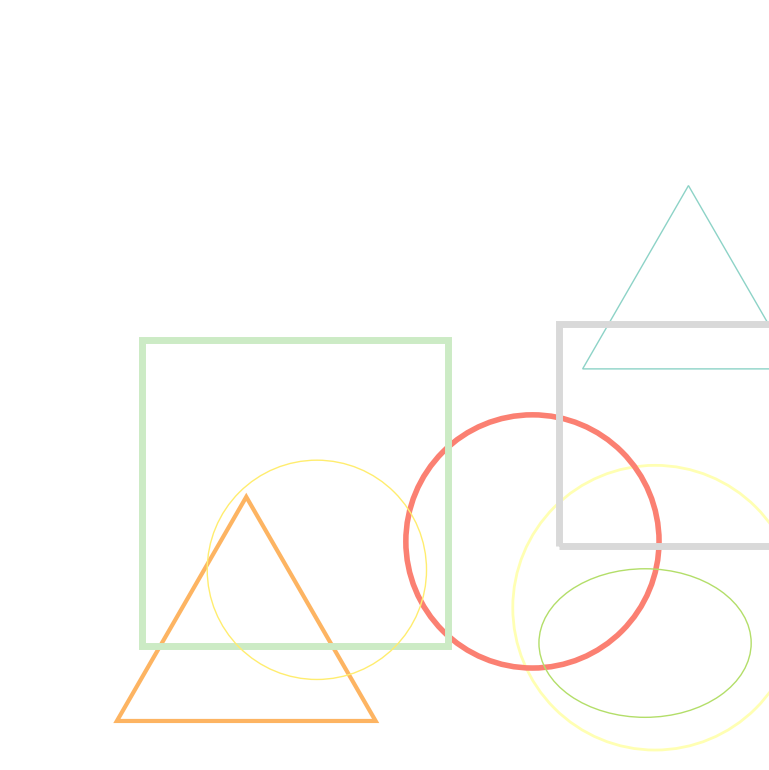[{"shape": "triangle", "thickness": 0.5, "radius": 0.79, "center": [0.894, 0.6]}, {"shape": "circle", "thickness": 1, "radius": 0.92, "center": [0.851, 0.211]}, {"shape": "circle", "thickness": 2, "radius": 0.82, "center": [0.691, 0.297]}, {"shape": "triangle", "thickness": 1.5, "radius": 0.97, "center": [0.32, 0.161]}, {"shape": "oval", "thickness": 0.5, "radius": 0.69, "center": [0.838, 0.165]}, {"shape": "square", "thickness": 2.5, "radius": 0.72, "center": [0.87, 0.435]}, {"shape": "square", "thickness": 2.5, "radius": 0.99, "center": [0.383, 0.36]}, {"shape": "circle", "thickness": 0.5, "radius": 0.71, "center": [0.412, 0.26]}]